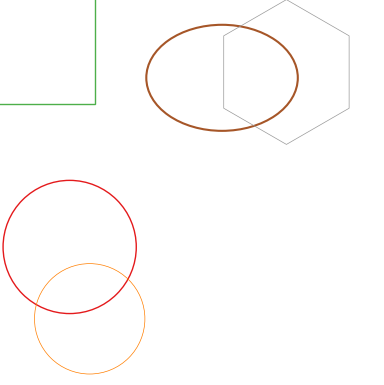[{"shape": "circle", "thickness": 1, "radius": 0.86, "center": [0.181, 0.359]}, {"shape": "square", "thickness": 1, "radius": 0.72, "center": [0.104, 0.872]}, {"shape": "circle", "thickness": 0.5, "radius": 0.72, "center": [0.233, 0.172]}, {"shape": "oval", "thickness": 1.5, "radius": 0.98, "center": [0.577, 0.798]}, {"shape": "hexagon", "thickness": 0.5, "radius": 0.94, "center": [0.744, 0.813]}]